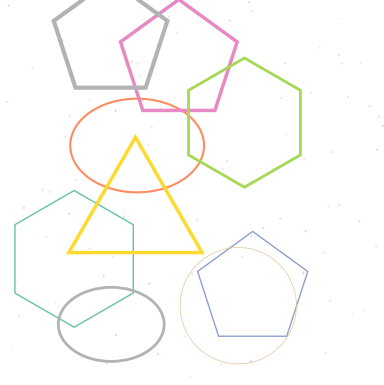[{"shape": "hexagon", "thickness": 1, "radius": 0.89, "center": [0.192, 0.328]}, {"shape": "oval", "thickness": 1.5, "radius": 0.87, "center": [0.356, 0.622]}, {"shape": "pentagon", "thickness": 1, "radius": 0.75, "center": [0.656, 0.248]}, {"shape": "pentagon", "thickness": 2.5, "radius": 0.8, "center": [0.465, 0.842]}, {"shape": "hexagon", "thickness": 2, "radius": 0.84, "center": [0.635, 0.682]}, {"shape": "triangle", "thickness": 2.5, "radius": 1.0, "center": [0.352, 0.444]}, {"shape": "circle", "thickness": 0.5, "radius": 0.76, "center": [0.619, 0.206]}, {"shape": "oval", "thickness": 2, "radius": 0.69, "center": [0.289, 0.158]}, {"shape": "pentagon", "thickness": 3, "radius": 0.78, "center": [0.287, 0.898]}]